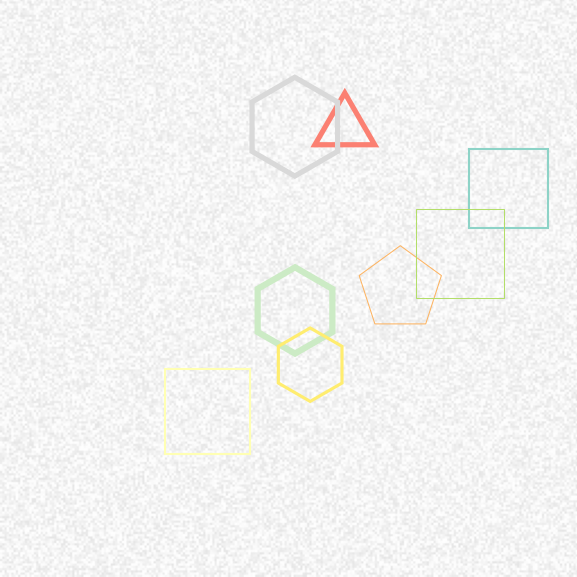[{"shape": "square", "thickness": 1, "radius": 0.34, "center": [0.881, 0.672]}, {"shape": "square", "thickness": 1, "radius": 0.37, "center": [0.36, 0.287]}, {"shape": "triangle", "thickness": 2.5, "radius": 0.3, "center": [0.597, 0.778]}, {"shape": "pentagon", "thickness": 0.5, "radius": 0.37, "center": [0.693, 0.499]}, {"shape": "square", "thickness": 0.5, "radius": 0.38, "center": [0.797, 0.56]}, {"shape": "hexagon", "thickness": 2.5, "radius": 0.43, "center": [0.51, 0.78]}, {"shape": "hexagon", "thickness": 3, "radius": 0.37, "center": [0.511, 0.462]}, {"shape": "hexagon", "thickness": 1.5, "radius": 0.32, "center": [0.537, 0.368]}]